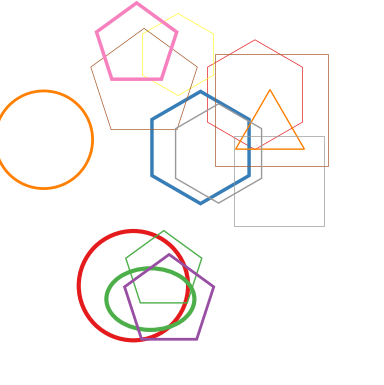[{"shape": "hexagon", "thickness": 0.5, "radius": 0.71, "center": [0.662, 0.754]}, {"shape": "circle", "thickness": 3, "radius": 0.71, "center": [0.346, 0.258]}, {"shape": "hexagon", "thickness": 2.5, "radius": 0.73, "center": [0.521, 0.617]}, {"shape": "pentagon", "thickness": 1, "radius": 0.52, "center": [0.425, 0.297]}, {"shape": "oval", "thickness": 3, "radius": 0.57, "center": [0.391, 0.223]}, {"shape": "pentagon", "thickness": 2, "radius": 0.61, "center": [0.439, 0.217]}, {"shape": "circle", "thickness": 2, "radius": 0.63, "center": [0.114, 0.637]}, {"shape": "triangle", "thickness": 1, "radius": 0.52, "center": [0.701, 0.664]}, {"shape": "hexagon", "thickness": 0.5, "radius": 0.53, "center": [0.462, 0.858]}, {"shape": "pentagon", "thickness": 0.5, "radius": 0.73, "center": [0.374, 0.781]}, {"shape": "square", "thickness": 0.5, "radius": 0.73, "center": [0.705, 0.714]}, {"shape": "pentagon", "thickness": 2.5, "radius": 0.55, "center": [0.355, 0.883]}, {"shape": "square", "thickness": 0.5, "radius": 0.59, "center": [0.726, 0.53]}, {"shape": "hexagon", "thickness": 1, "radius": 0.64, "center": [0.568, 0.601]}]